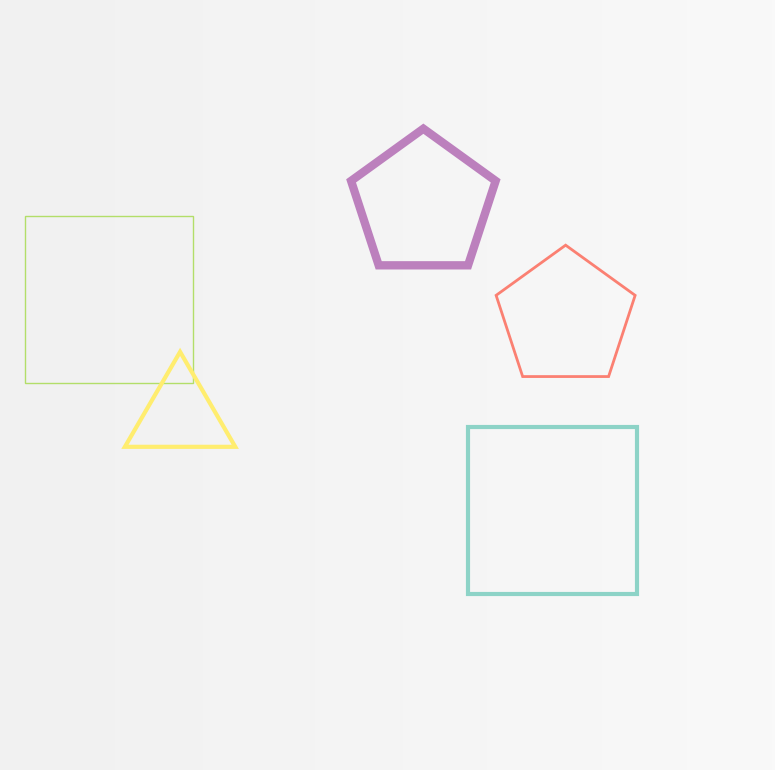[{"shape": "square", "thickness": 1.5, "radius": 0.54, "center": [0.713, 0.337]}, {"shape": "pentagon", "thickness": 1, "radius": 0.47, "center": [0.73, 0.587]}, {"shape": "square", "thickness": 0.5, "radius": 0.54, "center": [0.141, 0.611]}, {"shape": "pentagon", "thickness": 3, "radius": 0.49, "center": [0.546, 0.735]}, {"shape": "triangle", "thickness": 1.5, "radius": 0.41, "center": [0.232, 0.461]}]